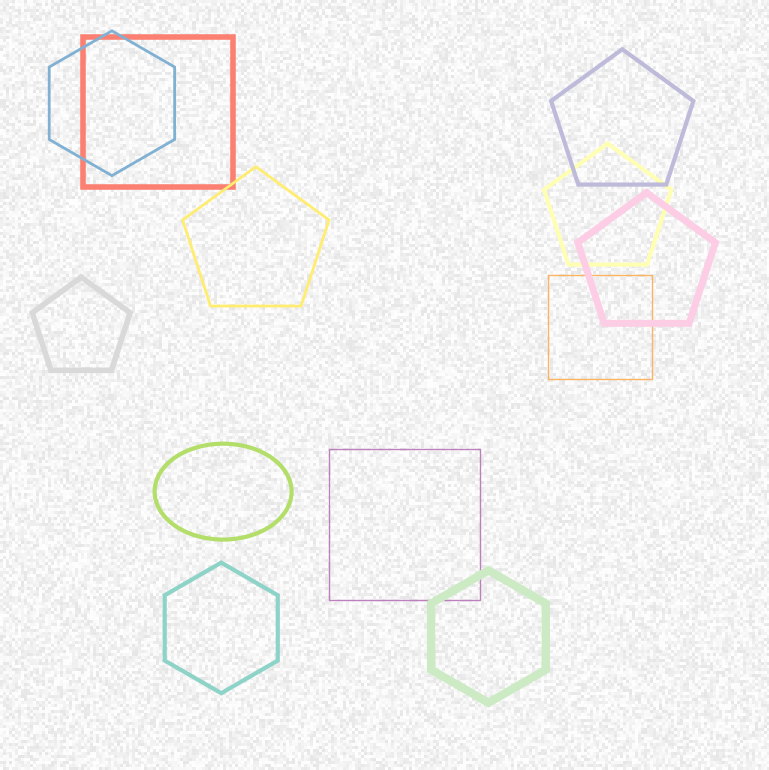[{"shape": "hexagon", "thickness": 1.5, "radius": 0.42, "center": [0.287, 0.185]}, {"shape": "pentagon", "thickness": 1.5, "radius": 0.43, "center": [0.789, 0.727]}, {"shape": "pentagon", "thickness": 1.5, "radius": 0.49, "center": [0.808, 0.839]}, {"shape": "square", "thickness": 2, "radius": 0.49, "center": [0.205, 0.854]}, {"shape": "hexagon", "thickness": 1, "radius": 0.47, "center": [0.145, 0.866]}, {"shape": "square", "thickness": 0.5, "radius": 0.34, "center": [0.78, 0.576]}, {"shape": "oval", "thickness": 1.5, "radius": 0.44, "center": [0.29, 0.362]}, {"shape": "pentagon", "thickness": 2.5, "radius": 0.47, "center": [0.84, 0.656]}, {"shape": "pentagon", "thickness": 2, "radius": 0.33, "center": [0.105, 0.573]}, {"shape": "square", "thickness": 0.5, "radius": 0.49, "center": [0.525, 0.318]}, {"shape": "hexagon", "thickness": 3, "radius": 0.43, "center": [0.634, 0.173]}, {"shape": "pentagon", "thickness": 1, "radius": 0.5, "center": [0.332, 0.683]}]